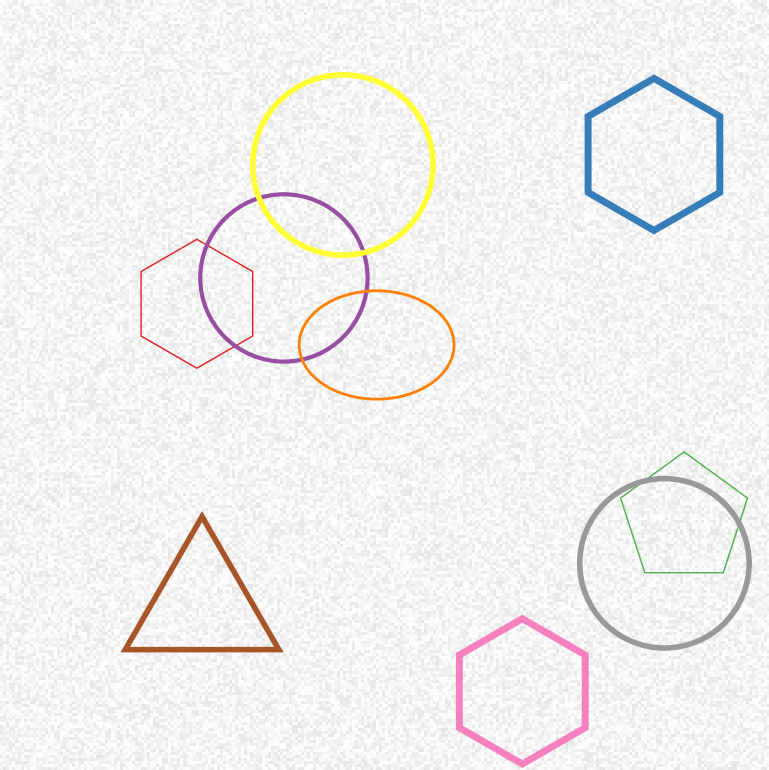[{"shape": "hexagon", "thickness": 0.5, "radius": 0.42, "center": [0.256, 0.606]}, {"shape": "hexagon", "thickness": 2.5, "radius": 0.49, "center": [0.849, 0.799]}, {"shape": "pentagon", "thickness": 0.5, "radius": 0.43, "center": [0.888, 0.326]}, {"shape": "circle", "thickness": 1.5, "radius": 0.54, "center": [0.369, 0.639]}, {"shape": "oval", "thickness": 1, "radius": 0.5, "center": [0.489, 0.552]}, {"shape": "circle", "thickness": 2, "radius": 0.59, "center": [0.445, 0.786]}, {"shape": "triangle", "thickness": 2, "radius": 0.58, "center": [0.262, 0.214]}, {"shape": "hexagon", "thickness": 2.5, "radius": 0.47, "center": [0.678, 0.102]}, {"shape": "circle", "thickness": 2, "radius": 0.55, "center": [0.863, 0.268]}]